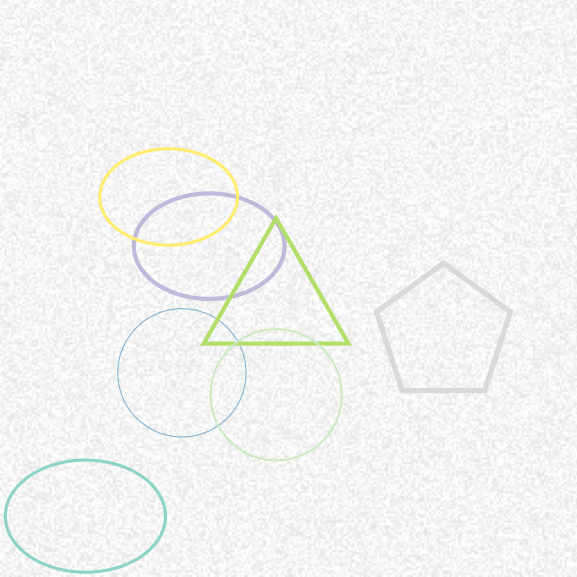[{"shape": "oval", "thickness": 1.5, "radius": 0.69, "center": [0.148, 0.105]}, {"shape": "oval", "thickness": 2, "radius": 0.65, "center": [0.362, 0.573]}, {"shape": "circle", "thickness": 0.5, "radius": 0.56, "center": [0.315, 0.354]}, {"shape": "triangle", "thickness": 2, "radius": 0.72, "center": [0.478, 0.477]}, {"shape": "pentagon", "thickness": 2.5, "radius": 0.61, "center": [0.768, 0.422]}, {"shape": "circle", "thickness": 1, "radius": 0.57, "center": [0.478, 0.316]}, {"shape": "oval", "thickness": 1.5, "radius": 0.6, "center": [0.292, 0.658]}]